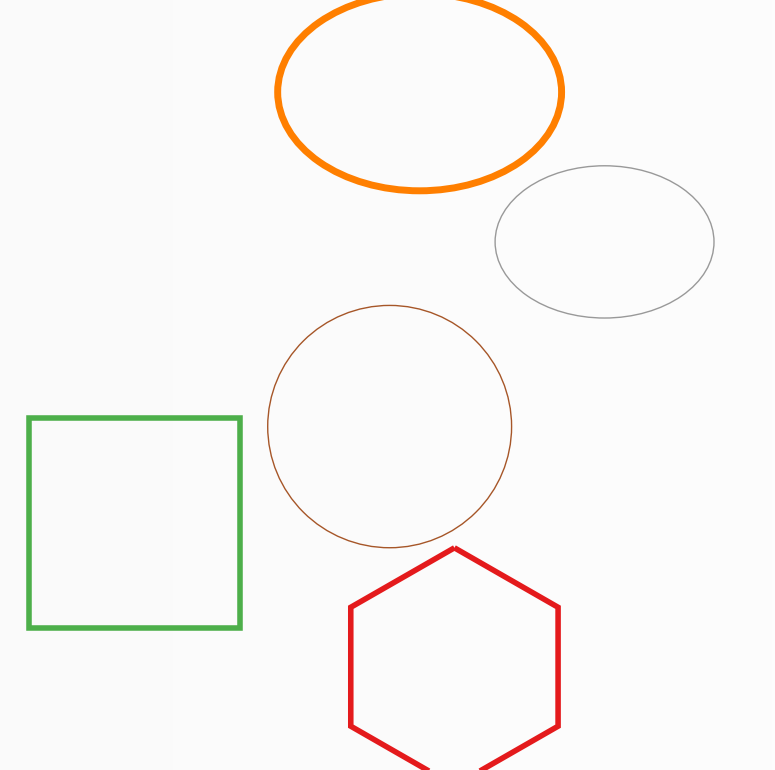[{"shape": "hexagon", "thickness": 2, "radius": 0.77, "center": [0.586, 0.134]}, {"shape": "square", "thickness": 2, "radius": 0.68, "center": [0.173, 0.321]}, {"shape": "oval", "thickness": 2.5, "radius": 0.92, "center": [0.541, 0.88]}, {"shape": "circle", "thickness": 0.5, "radius": 0.79, "center": [0.503, 0.446]}, {"shape": "oval", "thickness": 0.5, "radius": 0.71, "center": [0.78, 0.686]}]